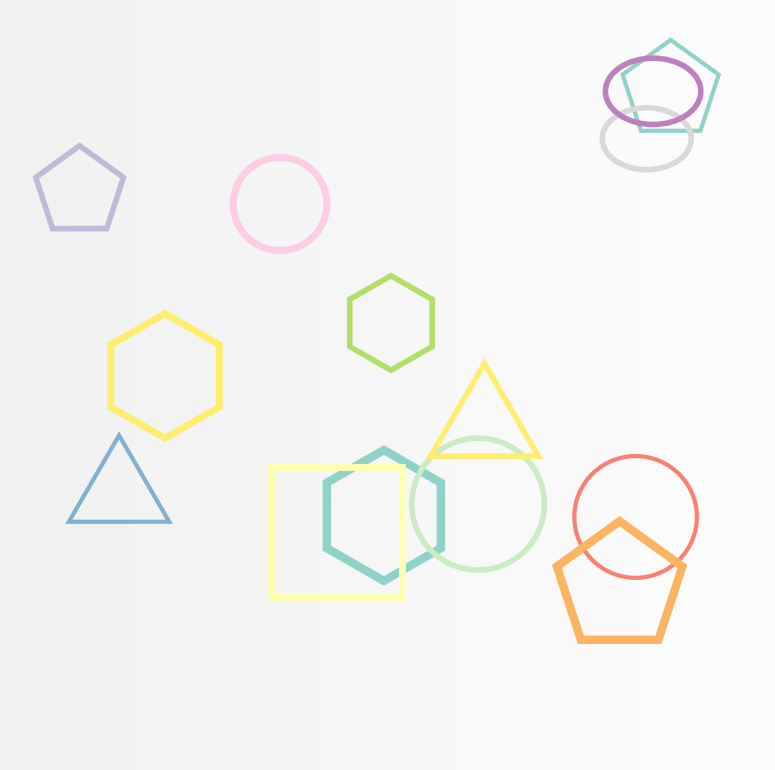[{"shape": "hexagon", "thickness": 3, "radius": 0.42, "center": [0.495, 0.331]}, {"shape": "pentagon", "thickness": 1.5, "radius": 0.33, "center": [0.865, 0.883]}, {"shape": "square", "thickness": 2.5, "radius": 0.42, "center": [0.434, 0.309]}, {"shape": "pentagon", "thickness": 2, "radius": 0.3, "center": [0.103, 0.751]}, {"shape": "circle", "thickness": 1.5, "radius": 0.4, "center": [0.82, 0.329]}, {"shape": "triangle", "thickness": 1.5, "radius": 0.37, "center": [0.154, 0.36]}, {"shape": "pentagon", "thickness": 3, "radius": 0.43, "center": [0.8, 0.238]}, {"shape": "hexagon", "thickness": 2, "radius": 0.31, "center": [0.504, 0.581]}, {"shape": "circle", "thickness": 2.5, "radius": 0.3, "center": [0.361, 0.735]}, {"shape": "oval", "thickness": 2, "radius": 0.29, "center": [0.835, 0.82]}, {"shape": "oval", "thickness": 2, "radius": 0.31, "center": [0.843, 0.881]}, {"shape": "circle", "thickness": 2, "radius": 0.43, "center": [0.617, 0.345]}, {"shape": "hexagon", "thickness": 2.5, "radius": 0.4, "center": [0.213, 0.512]}, {"shape": "triangle", "thickness": 2, "radius": 0.4, "center": [0.625, 0.448]}]